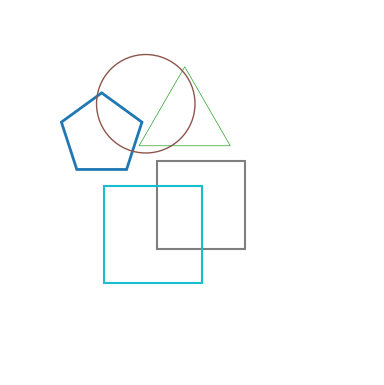[{"shape": "pentagon", "thickness": 2, "radius": 0.55, "center": [0.264, 0.649]}, {"shape": "triangle", "thickness": 0.5, "radius": 0.68, "center": [0.48, 0.69]}, {"shape": "circle", "thickness": 1, "radius": 0.64, "center": [0.379, 0.73]}, {"shape": "square", "thickness": 1.5, "radius": 0.57, "center": [0.522, 0.467]}, {"shape": "square", "thickness": 1.5, "radius": 0.63, "center": [0.397, 0.391]}]